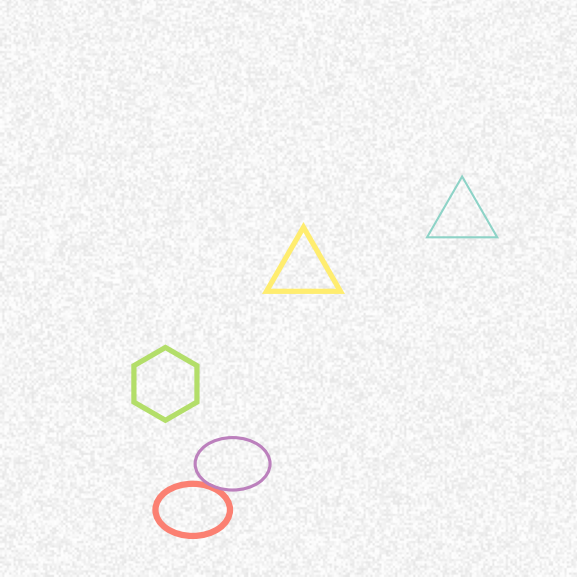[{"shape": "triangle", "thickness": 1, "radius": 0.35, "center": [0.8, 0.623]}, {"shape": "oval", "thickness": 3, "radius": 0.32, "center": [0.334, 0.116]}, {"shape": "hexagon", "thickness": 2.5, "radius": 0.32, "center": [0.286, 0.334]}, {"shape": "oval", "thickness": 1.5, "radius": 0.32, "center": [0.403, 0.196]}, {"shape": "triangle", "thickness": 2.5, "radius": 0.37, "center": [0.525, 0.532]}]